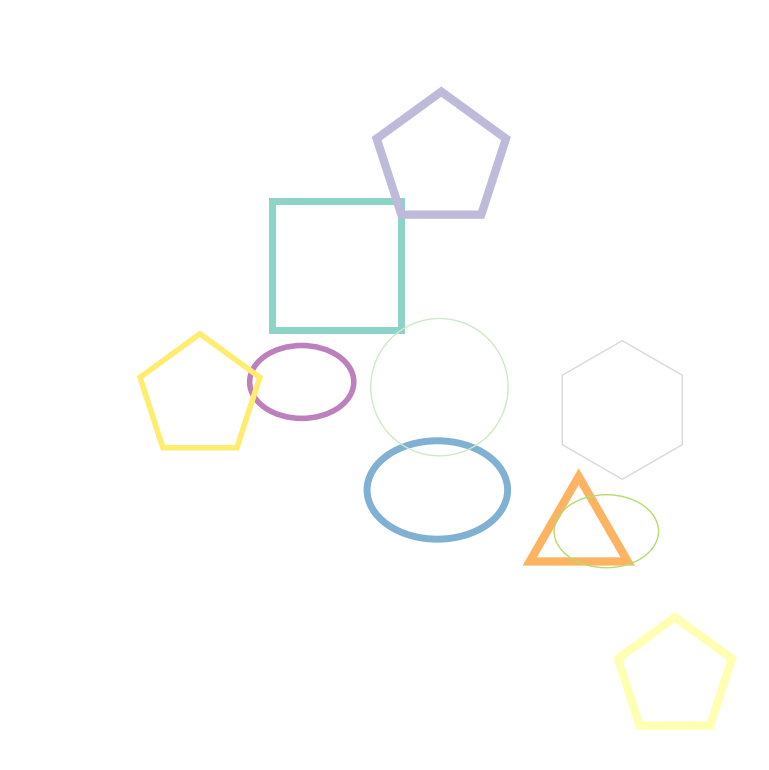[{"shape": "square", "thickness": 2.5, "radius": 0.42, "center": [0.437, 0.656]}, {"shape": "pentagon", "thickness": 3, "radius": 0.39, "center": [0.876, 0.121]}, {"shape": "pentagon", "thickness": 3, "radius": 0.44, "center": [0.573, 0.793]}, {"shape": "oval", "thickness": 2.5, "radius": 0.46, "center": [0.568, 0.364]}, {"shape": "triangle", "thickness": 3, "radius": 0.37, "center": [0.752, 0.308]}, {"shape": "oval", "thickness": 0.5, "radius": 0.34, "center": [0.787, 0.31]}, {"shape": "hexagon", "thickness": 0.5, "radius": 0.45, "center": [0.808, 0.468]}, {"shape": "oval", "thickness": 2, "radius": 0.34, "center": [0.392, 0.504]}, {"shape": "circle", "thickness": 0.5, "radius": 0.45, "center": [0.571, 0.497]}, {"shape": "pentagon", "thickness": 2, "radius": 0.41, "center": [0.26, 0.485]}]